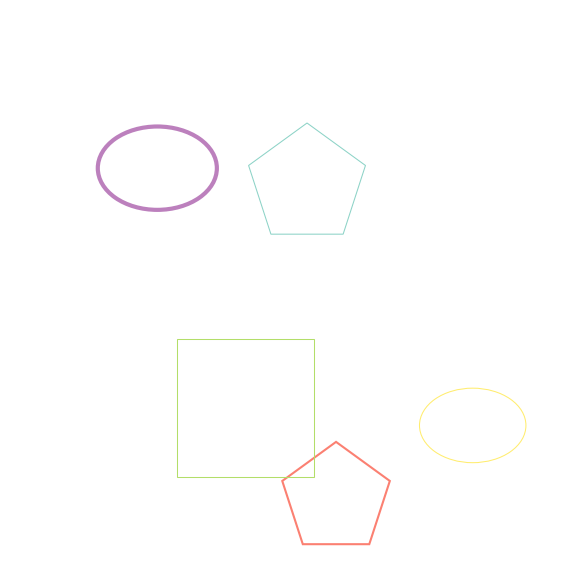[{"shape": "pentagon", "thickness": 0.5, "radius": 0.53, "center": [0.532, 0.68]}, {"shape": "pentagon", "thickness": 1, "radius": 0.49, "center": [0.582, 0.136]}, {"shape": "square", "thickness": 0.5, "radius": 0.6, "center": [0.425, 0.293]}, {"shape": "oval", "thickness": 2, "radius": 0.52, "center": [0.272, 0.708]}, {"shape": "oval", "thickness": 0.5, "radius": 0.46, "center": [0.819, 0.262]}]